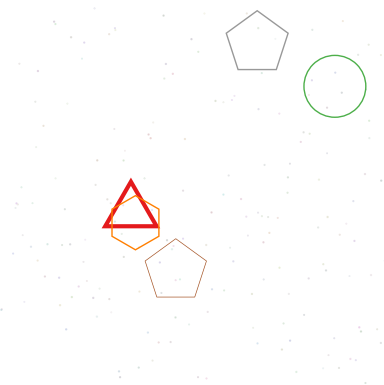[{"shape": "triangle", "thickness": 3, "radius": 0.39, "center": [0.34, 0.451]}, {"shape": "circle", "thickness": 1, "radius": 0.4, "center": [0.87, 0.776]}, {"shape": "hexagon", "thickness": 1, "radius": 0.35, "center": [0.352, 0.422]}, {"shape": "pentagon", "thickness": 0.5, "radius": 0.42, "center": [0.457, 0.296]}, {"shape": "pentagon", "thickness": 1, "radius": 0.42, "center": [0.668, 0.888]}]